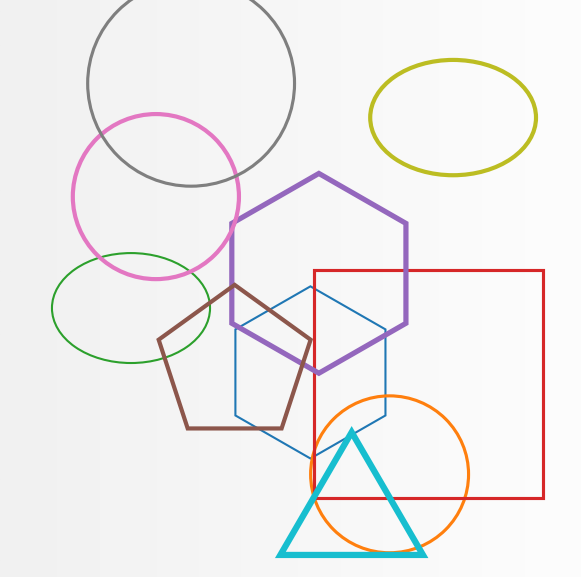[{"shape": "hexagon", "thickness": 1, "radius": 0.75, "center": [0.534, 0.354]}, {"shape": "circle", "thickness": 1.5, "radius": 0.68, "center": [0.67, 0.178]}, {"shape": "oval", "thickness": 1, "radius": 0.68, "center": [0.225, 0.466]}, {"shape": "square", "thickness": 1.5, "radius": 0.98, "center": [0.736, 0.334]}, {"shape": "hexagon", "thickness": 2.5, "radius": 0.86, "center": [0.549, 0.526]}, {"shape": "pentagon", "thickness": 2, "radius": 0.69, "center": [0.404, 0.368]}, {"shape": "circle", "thickness": 2, "radius": 0.71, "center": [0.268, 0.659]}, {"shape": "circle", "thickness": 1.5, "radius": 0.89, "center": [0.329, 0.855]}, {"shape": "oval", "thickness": 2, "radius": 0.71, "center": [0.78, 0.796]}, {"shape": "triangle", "thickness": 3, "radius": 0.71, "center": [0.605, 0.109]}]